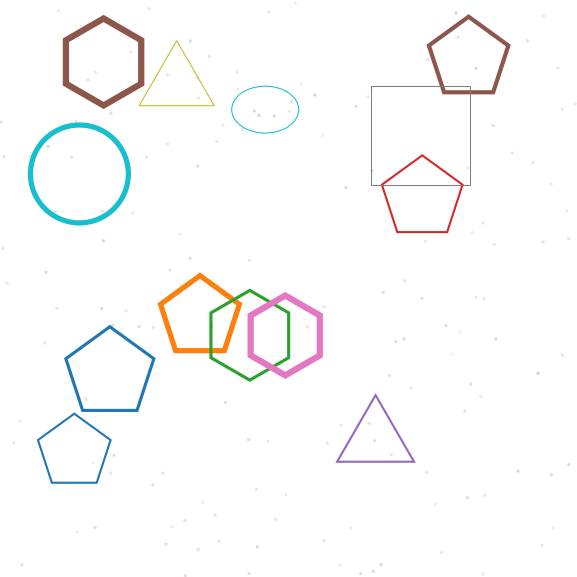[{"shape": "pentagon", "thickness": 1.5, "radius": 0.4, "center": [0.19, 0.353]}, {"shape": "pentagon", "thickness": 1, "radius": 0.33, "center": [0.129, 0.217]}, {"shape": "pentagon", "thickness": 2.5, "radius": 0.36, "center": [0.346, 0.45]}, {"shape": "hexagon", "thickness": 1.5, "radius": 0.39, "center": [0.433, 0.419]}, {"shape": "pentagon", "thickness": 1, "radius": 0.37, "center": [0.731, 0.657]}, {"shape": "triangle", "thickness": 1, "radius": 0.38, "center": [0.65, 0.238]}, {"shape": "hexagon", "thickness": 3, "radius": 0.38, "center": [0.179, 0.892]}, {"shape": "pentagon", "thickness": 2, "radius": 0.36, "center": [0.811, 0.898]}, {"shape": "hexagon", "thickness": 3, "radius": 0.35, "center": [0.494, 0.418]}, {"shape": "square", "thickness": 0.5, "radius": 0.43, "center": [0.728, 0.764]}, {"shape": "triangle", "thickness": 0.5, "radius": 0.38, "center": [0.306, 0.854]}, {"shape": "circle", "thickness": 2.5, "radius": 0.42, "center": [0.137, 0.698]}, {"shape": "oval", "thickness": 0.5, "radius": 0.29, "center": [0.459, 0.809]}]